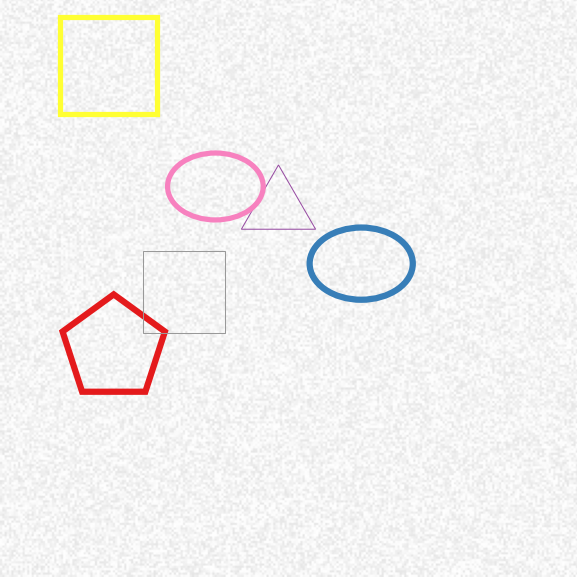[{"shape": "pentagon", "thickness": 3, "radius": 0.47, "center": [0.197, 0.396]}, {"shape": "oval", "thickness": 3, "radius": 0.45, "center": [0.625, 0.543]}, {"shape": "triangle", "thickness": 0.5, "radius": 0.37, "center": [0.482, 0.639]}, {"shape": "square", "thickness": 2.5, "radius": 0.42, "center": [0.188, 0.885]}, {"shape": "oval", "thickness": 2.5, "radius": 0.41, "center": [0.373, 0.676]}, {"shape": "square", "thickness": 0.5, "radius": 0.36, "center": [0.318, 0.493]}]